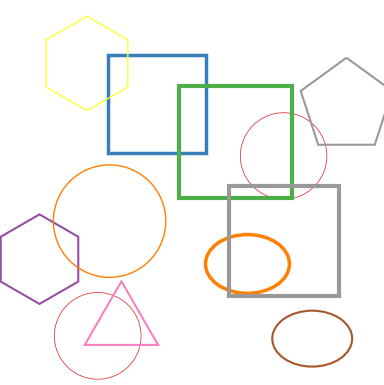[{"shape": "circle", "thickness": 0.5, "radius": 0.56, "center": [0.737, 0.595]}, {"shape": "circle", "thickness": 0.5, "radius": 0.56, "center": [0.254, 0.128]}, {"shape": "square", "thickness": 2.5, "radius": 0.64, "center": [0.408, 0.731]}, {"shape": "square", "thickness": 3, "radius": 0.73, "center": [0.612, 0.631]}, {"shape": "hexagon", "thickness": 1.5, "radius": 0.58, "center": [0.103, 0.327]}, {"shape": "circle", "thickness": 1, "radius": 0.73, "center": [0.285, 0.426]}, {"shape": "oval", "thickness": 2.5, "radius": 0.55, "center": [0.643, 0.314]}, {"shape": "hexagon", "thickness": 1, "radius": 0.61, "center": [0.226, 0.835]}, {"shape": "oval", "thickness": 1.5, "radius": 0.52, "center": [0.811, 0.12]}, {"shape": "triangle", "thickness": 1.5, "radius": 0.55, "center": [0.315, 0.159]}, {"shape": "square", "thickness": 3, "radius": 0.71, "center": [0.737, 0.375]}, {"shape": "pentagon", "thickness": 1.5, "radius": 0.62, "center": [0.9, 0.725]}]